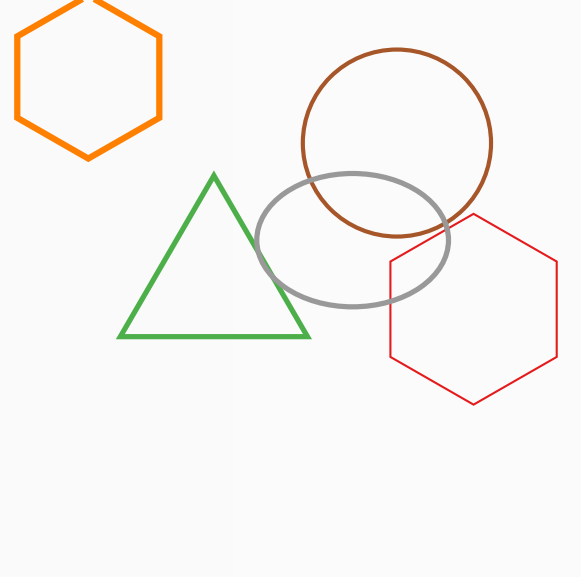[{"shape": "hexagon", "thickness": 1, "radius": 0.83, "center": [0.815, 0.464]}, {"shape": "triangle", "thickness": 2.5, "radius": 0.93, "center": [0.368, 0.509]}, {"shape": "hexagon", "thickness": 3, "radius": 0.71, "center": [0.152, 0.866]}, {"shape": "circle", "thickness": 2, "radius": 0.81, "center": [0.683, 0.751]}, {"shape": "oval", "thickness": 2.5, "radius": 0.82, "center": [0.607, 0.583]}]